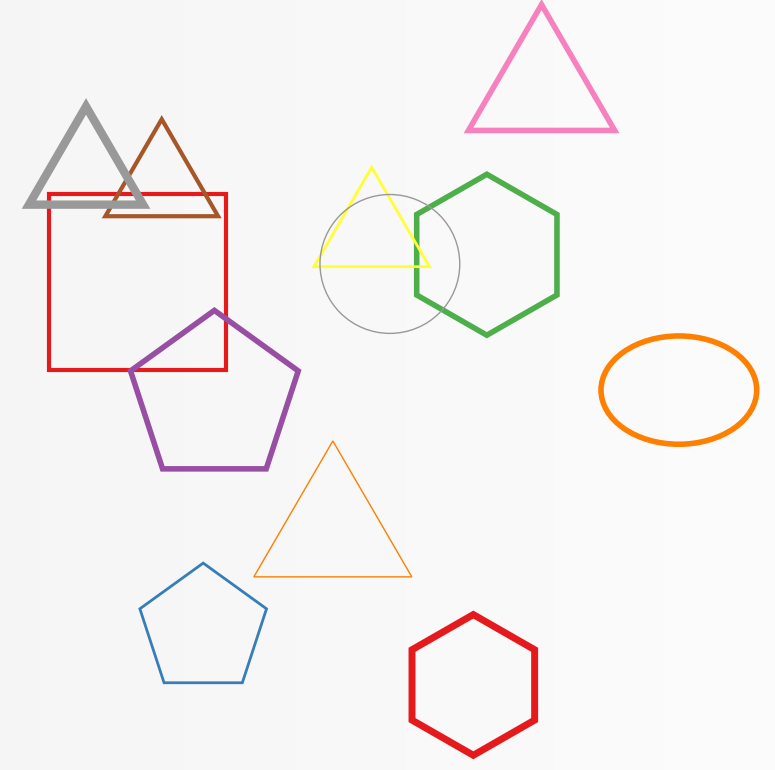[{"shape": "square", "thickness": 1.5, "radius": 0.57, "center": [0.177, 0.633]}, {"shape": "hexagon", "thickness": 2.5, "radius": 0.46, "center": [0.611, 0.11]}, {"shape": "pentagon", "thickness": 1, "radius": 0.43, "center": [0.262, 0.183]}, {"shape": "hexagon", "thickness": 2, "radius": 0.52, "center": [0.628, 0.669]}, {"shape": "pentagon", "thickness": 2, "radius": 0.57, "center": [0.277, 0.483]}, {"shape": "oval", "thickness": 2, "radius": 0.5, "center": [0.876, 0.493]}, {"shape": "triangle", "thickness": 0.5, "radius": 0.59, "center": [0.429, 0.31]}, {"shape": "triangle", "thickness": 1, "radius": 0.43, "center": [0.48, 0.697]}, {"shape": "triangle", "thickness": 1.5, "radius": 0.42, "center": [0.209, 0.761]}, {"shape": "triangle", "thickness": 2, "radius": 0.54, "center": [0.699, 0.885]}, {"shape": "circle", "thickness": 0.5, "radius": 0.45, "center": [0.503, 0.657]}, {"shape": "triangle", "thickness": 3, "radius": 0.43, "center": [0.111, 0.777]}]